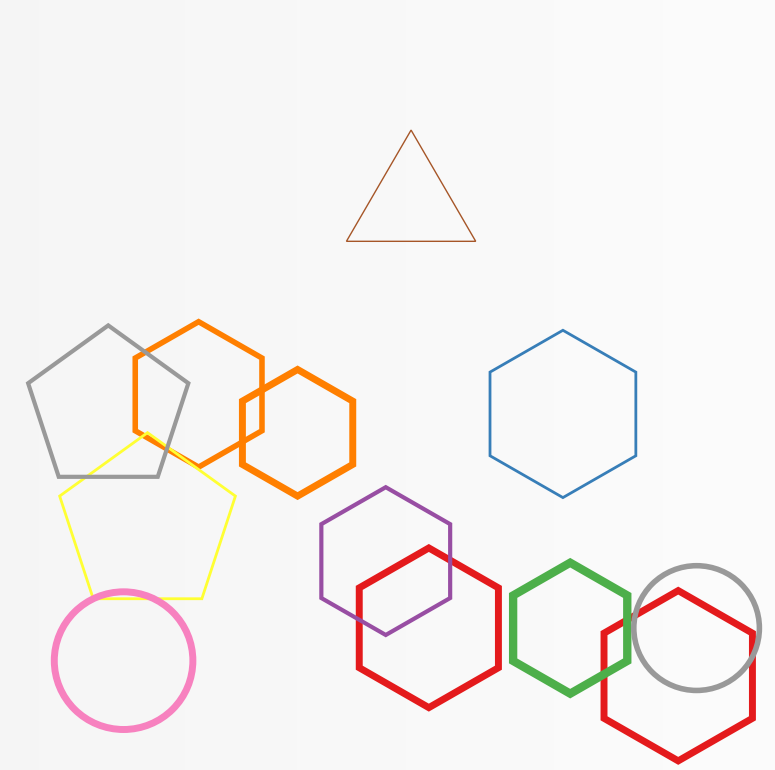[{"shape": "hexagon", "thickness": 2.5, "radius": 0.52, "center": [0.553, 0.185]}, {"shape": "hexagon", "thickness": 2.5, "radius": 0.55, "center": [0.875, 0.122]}, {"shape": "hexagon", "thickness": 1, "radius": 0.54, "center": [0.726, 0.462]}, {"shape": "hexagon", "thickness": 3, "radius": 0.43, "center": [0.736, 0.184]}, {"shape": "hexagon", "thickness": 1.5, "radius": 0.48, "center": [0.498, 0.271]}, {"shape": "hexagon", "thickness": 2, "radius": 0.47, "center": [0.256, 0.488]}, {"shape": "hexagon", "thickness": 2.5, "radius": 0.41, "center": [0.384, 0.438]}, {"shape": "pentagon", "thickness": 1, "radius": 0.6, "center": [0.19, 0.319]}, {"shape": "triangle", "thickness": 0.5, "radius": 0.48, "center": [0.53, 0.735]}, {"shape": "circle", "thickness": 2.5, "radius": 0.45, "center": [0.159, 0.142]}, {"shape": "pentagon", "thickness": 1.5, "radius": 0.54, "center": [0.14, 0.469]}, {"shape": "circle", "thickness": 2, "radius": 0.41, "center": [0.899, 0.184]}]